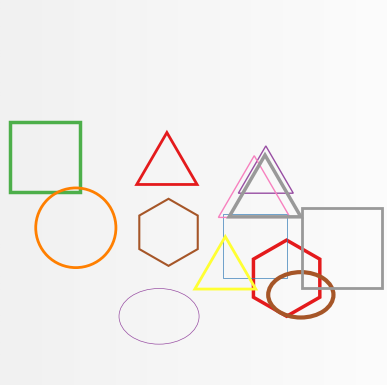[{"shape": "hexagon", "thickness": 2.5, "radius": 0.49, "center": [0.74, 0.277]}, {"shape": "triangle", "thickness": 2, "radius": 0.45, "center": [0.431, 0.566]}, {"shape": "square", "thickness": 0.5, "radius": 0.42, "center": [0.658, 0.36]}, {"shape": "square", "thickness": 2.5, "radius": 0.45, "center": [0.116, 0.593]}, {"shape": "triangle", "thickness": 1, "radius": 0.41, "center": [0.686, 0.539]}, {"shape": "oval", "thickness": 0.5, "radius": 0.52, "center": [0.41, 0.178]}, {"shape": "circle", "thickness": 2, "radius": 0.52, "center": [0.196, 0.408]}, {"shape": "triangle", "thickness": 2, "radius": 0.45, "center": [0.581, 0.295]}, {"shape": "hexagon", "thickness": 1.5, "radius": 0.44, "center": [0.435, 0.397]}, {"shape": "oval", "thickness": 3, "radius": 0.42, "center": [0.776, 0.234]}, {"shape": "triangle", "thickness": 1, "radius": 0.53, "center": [0.656, 0.489]}, {"shape": "triangle", "thickness": 2.5, "radius": 0.53, "center": [0.684, 0.49]}, {"shape": "square", "thickness": 2, "radius": 0.52, "center": [0.882, 0.357]}]